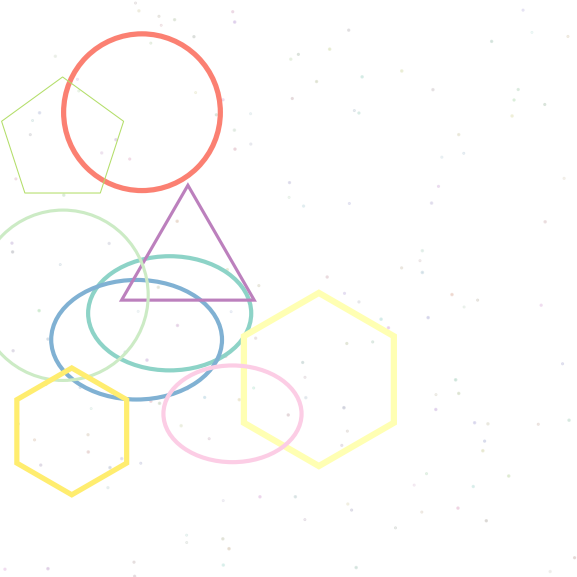[{"shape": "oval", "thickness": 2, "radius": 0.71, "center": [0.294, 0.457]}, {"shape": "hexagon", "thickness": 3, "radius": 0.75, "center": [0.552, 0.342]}, {"shape": "circle", "thickness": 2.5, "radius": 0.68, "center": [0.246, 0.805]}, {"shape": "oval", "thickness": 2, "radius": 0.74, "center": [0.237, 0.411]}, {"shape": "pentagon", "thickness": 0.5, "radius": 0.56, "center": [0.108, 0.755]}, {"shape": "oval", "thickness": 2, "radius": 0.6, "center": [0.403, 0.283]}, {"shape": "triangle", "thickness": 1.5, "radius": 0.66, "center": [0.325, 0.546]}, {"shape": "circle", "thickness": 1.5, "radius": 0.74, "center": [0.109, 0.488]}, {"shape": "hexagon", "thickness": 2.5, "radius": 0.55, "center": [0.124, 0.252]}]